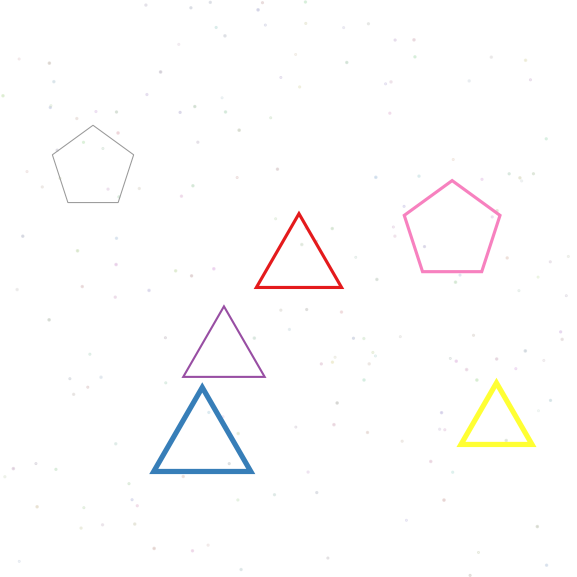[{"shape": "triangle", "thickness": 1.5, "radius": 0.43, "center": [0.518, 0.544]}, {"shape": "triangle", "thickness": 2.5, "radius": 0.49, "center": [0.35, 0.231]}, {"shape": "triangle", "thickness": 1, "radius": 0.41, "center": [0.388, 0.387]}, {"shape": "triangle", "thickness": 2.5, "radius": 0.36, "center": [0.86, 0.265]}, {"shape": "pentagon", "thickness": 1.5, "radius": 0.44, "center": [0.783, 0.599]}, {"shape": "pentagon", "thickness": 0.5, "radius": 0.37, "center": [0.161, 0.708]}]